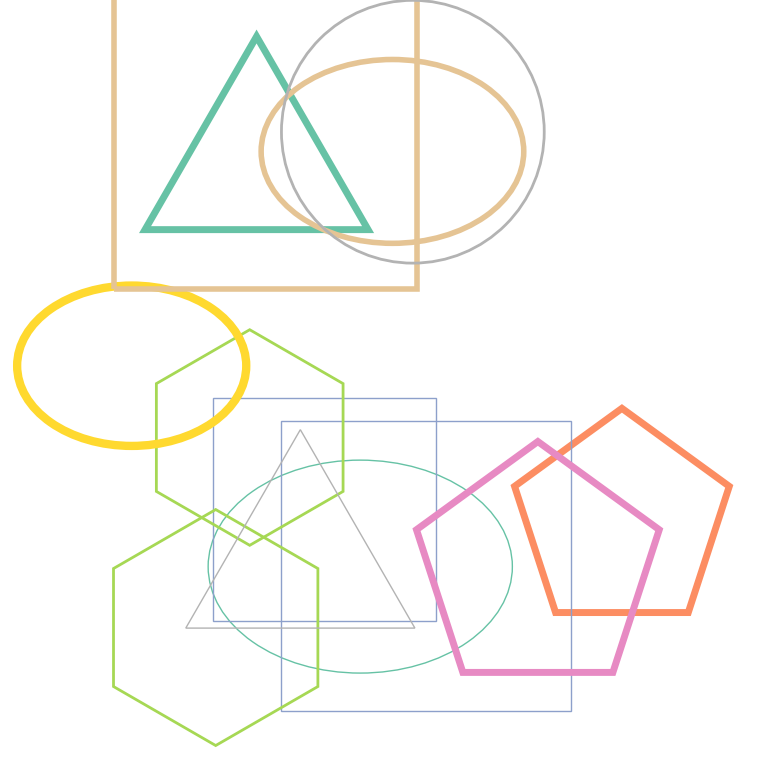[{"shape": "oval", "thickness": 0.5, "radius": 0.99, "center": [0.468, 0.264]}, {"shape": "triangle", "thickness": 2.5, "radius": 0.84, "center": [0.333, 0.785]}, {"shape": "pentagon", "thickness": 2.5, "radius": 0.73, "center": [0.808, 0.323]}, {"shape": "square", "thickness": 0.5, "radius": 0.72, "center": [0.421, 0.338]}, {"shape": "square", "thickness": 0.5, "radius": 0.94, "center": [0.553, 0.265]}, {"shape": "pentagon", "thickness": 2.5, "radius": 0.83, "center": [0.699, 0.261]}, {"shape": "hexagon", "thickness": 1, "radius": 0.77, "center": [0.28, 0.185]}, {"shape": "hexagon", "thickness": 1, "radius": 0.7, "center": [0.324, 0.432]}, {"shape": "oval", "thickness": 3, "radius": 0.74, "center": [0.171, 0.525]}, {"shape": "oval", "thickness": 2, "radius": 0.85, "center": [0.51, 0.803]}, {"shape": "square", "thickness": 2, "radius": 0.99, "center": [0.345, 0.822]}, {"shape": "triangle", "thickness": 0.5, "radius": 0.86, "center": [0.39, 0.27]}, {"shape": "circle", "thickness": 1, "radius": 0.85, "center": [0.536, 0.829]}]